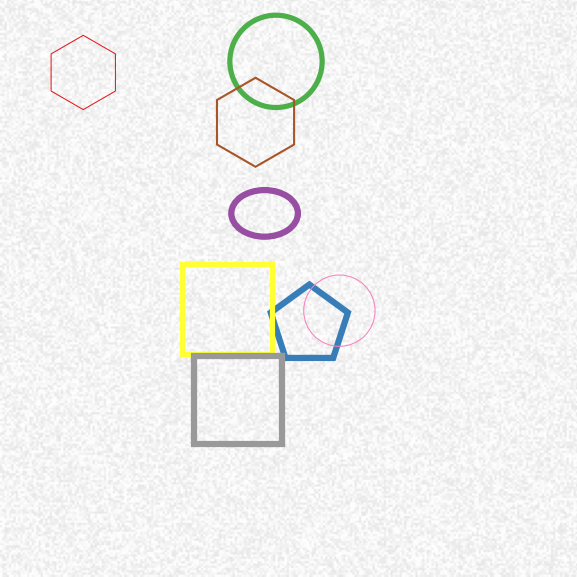[{"shape": "hexagon", "thickness": 0.5, "radius": 0.32, "center": [0.144, 0.874]}, {"shape": "pentagon", "thickness": 3, "radius": 0.35, "center": [0.536, 0.436]}, {"shape": "circle", "thickness": 2.5, "radius": 0.4, "center": [0.478, 0.893]}, {"shape": "oval", "thickness": 3, "radius": 0.29, "center": [0.458, 0.63]}, {"shape": "square", "thickness": 2.5, "radius": 0.39, "center": [0.393, 0.464]}, {"shape": "hexagon", "thickness": 1, "radius": 0.39, "center": [0.442, 0.787]}, {"shape": "circle", "thickness": 0.5, "radius": 0.31, "center": [0.588, 0.461]}, {"shape": "square", "thickness": 3, "radius": 0.38, "center": [0.413, 0.306]}]